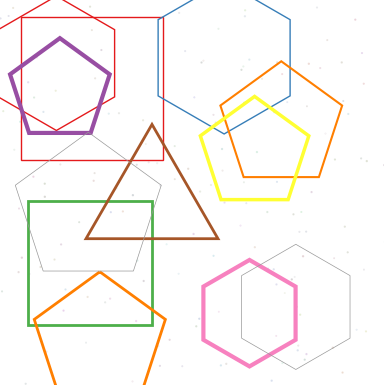[{"shape": "hexagon", "thickness": 1, "radius": 0.87, "center": [0.146, 0.836]}, {"shape": "square", "thickness": 1, "radius": 0.93, "center": [0.239, 0.77]}, {"shape": "hexagon", "thickness": 1, "radius": 0.99, "center": [0.582, 0.85]}, {"shape": "square", "thickness": 2, "radius": 0.8, "center": [0.234, 0.316]}, {"shape": "pentagon", "thickness": 3, "radius": 0.68, "center": [0.156, 0.765]}, {"shape": "pentagon", "thickness": 2, "radius": 0.9, "center": [0.259, 0.115]}, {"shape": "pentagon", "thickness": 1.5, "radius": 0.83, "center": [0.731, 0.675]}, {"shape": "pentagon", "thickness": 2.5, "radius": 0.74, "center": [0.661, 0.601]}, {"shape": "triangle", "thickness": 2, "radius": 0.99, "center": [0.395, 0.479]}, {"shape": "hexagon", "thickness": 3, "radius": 0.69, "center": [0.648, 0.187]}, {"shape": "pentagon", "thickness": 0.5, "radius": 1.0, "center": [0.229, 0.457]}, {"shape": "hexagon", "thickness": 0.5, "radius": 0.81, "center": [0.768, 0.203]}]